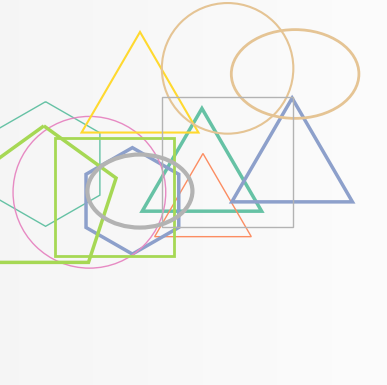[{"shape": "triangle", "thickness": 2.5, "radius": 0.89, "center": [0.521, 0.54]}, {"shape": "hexagon", "thickness": 1, "radius": 0.81, "center": [0.118, 0.574]}, {"shape": "triangle", "thickness": 1, "radius": 0.72, "center": [0.524, 0.457]}, {"shape": "triangle", "thickness": 2.5, "radius": 0.9, "center": [0.754, 0.565]}, {"shape": "hexagon", "thickness": 2.5, "radius": 0.69, "center": [0.342, 0.478]}, {"shape": "circle", "thickness": 1, "radius": 0.99, "center": [0.231, 0.501]}, {"shape": "square", "thickness": 2, "radius": 0.76, "center": [0.295, 0.488]}, {"shape": "pentagon", "thickness": 2.5, "radius": 0.98, "center": [0.113, 0.477]}, {"shape": "triangle", "thickness": 1.5, "radius": 0.87, "center": [0.361, 0.743]}, {"shape": "oval", "thickness": 2, "radius": 0.82, "center": [0.762, 0.808]}, {"shape": "circle", "thickness": 1.5, "radius": 0.85, "center": [0.587, 0.822]}, {"shape": "oval", "thickness": 3, "radius": 0.68, "center": [0.361, 0.504]}, {"shape": "square", "thickness": 1, "radius": 0.84, "center": [0.587, 0.58]}]